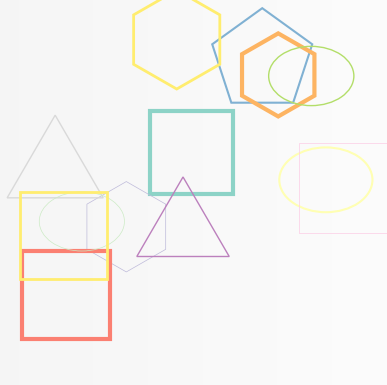[{"shape": "square", "thickness": 3, "radius": 0.54, "center": [0.494, 0.604]}, {"shape": "oval", "thickness": 1.5, "radius": 0.6, "center": [0.841, 0.533]}, {"shape": "hexagon", "thickness": 0.5, "radius": 0.59, "center": [0.326, 0.411]}, {"shape": "square", "thickness": 3, "radius": 0.57, "center": [0.17, 0.234]}, {"shape": "pentagon", "thickness": 1.5, "radius": 0.68, "center": [0.677, 0.843]}, {"shape": "hexagon", "thickness": 3, "radius": 0.54, "center": [0.718, 0.805]}, {"shape": "oval", "thickness": 1, "radius": 0.55, "center": [0.803, 0.803]}, {"shape": "square", "thickness": 0.5, "radius": 0.58, "center": [0.888, 0.512]}, {"shape": "triangle", "thickness": 1, "radius": 0.72, "center": [0.142, 0.558]}, {"shape": "triangle", "thickness": 1, "radius": 0.69, "center": [0.472, 0.403]}, {"shape": "oval", "thickness": 0.5, "radius": 0.55, "center": [0.211, 0.425]}, {"shape": "hexagon", "thickness": 2, "radius": 0.64, "center": [0.456, 0.897]}, {"shape": "square", "thickness": 2, "radius": 0.57, "center": [0.164, 0.389]}]